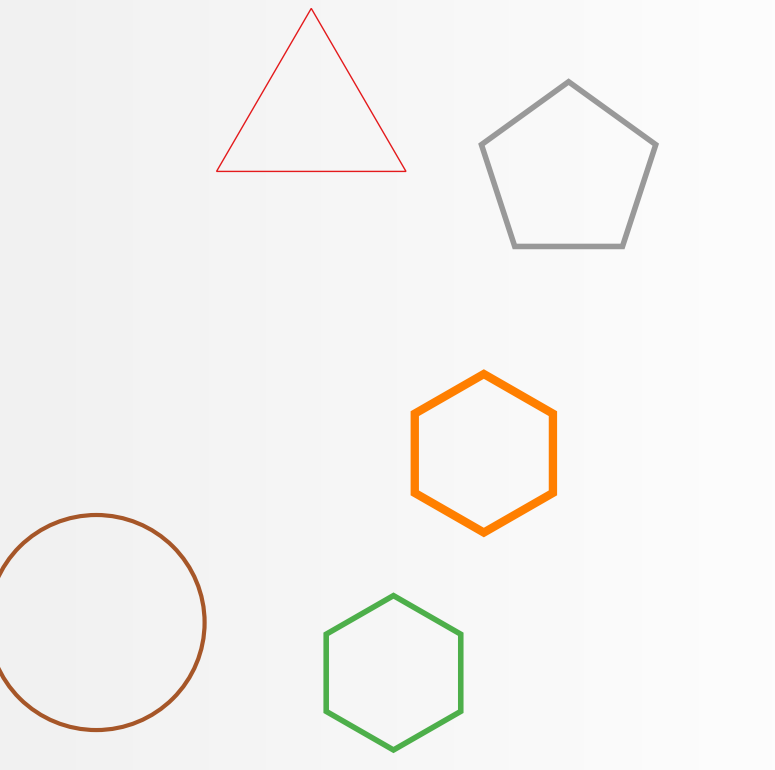[{"shape": "triangle", "thickness": 0.5, "radius": 0.71, "center": [0.402, 0.848]}, {"shape": "hexagon", "thickness": 2, "radius": 0.5, "center": [0.508, 0.126]}, {"shape": "hexagon", "thickness": 3, "radius": 0.51, "center": [0.624, 0.411]}, {"shape": "circle", "thickness": 1.5, "radius": 0.7, "center": [0.124, 0.192]}, {"shape": "pentagon", "thickness": 2, "radius": 0.59, "center": [0.734, 0.776]}]